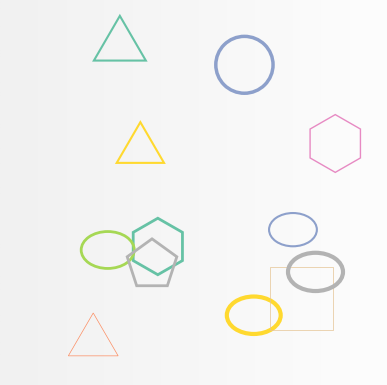[{"shape": "triangle", "thickness": 1.5, "radius": 0.39, "center": [0.309, 0.881]}, {"shape": "hexagon", "thickness": 2, "radius": 0.37, "center": [0.407, 0.36]}, {"shape": "triangle", "thickness": 0.5, "radius": 0.37, "center": [0.241, 0.113]}, {"shape": "circle", "thickness": 2.5, "radius": 0.37, "center": [0.631, 0.832]}, {"shape": "oval", "thickness": 1.5, "radius": 0.31, "center": [0.756, 0.403]}, {"shape": "hexagon", "thickness": 1, "radius": 0.38, "center": [0.865, 0.627]}, {"shape": "oval", "thickness": 2, "radius": 0.34, "center": [0.278, 0.351]}, {"shape": "triangle", "thickness": 1.5, "radius": 0.35, "center": [0.362, 0.612]}, {"shape": "oval", "thickness": 3, "radius": 0.35, "center": [0.655, 0.181]}, {"shape": "square", "thickness": 0.5, "radius": 0.41, "center": [0.778, 0.224]}, {"shape": "pentagon", "thickness": 2, "radius": 0.34, "center": [0.392, 0.312]}, {"shape": "oval", "thickness": 3, "radius": 0.35, "center": [0.814, 0.294]}]